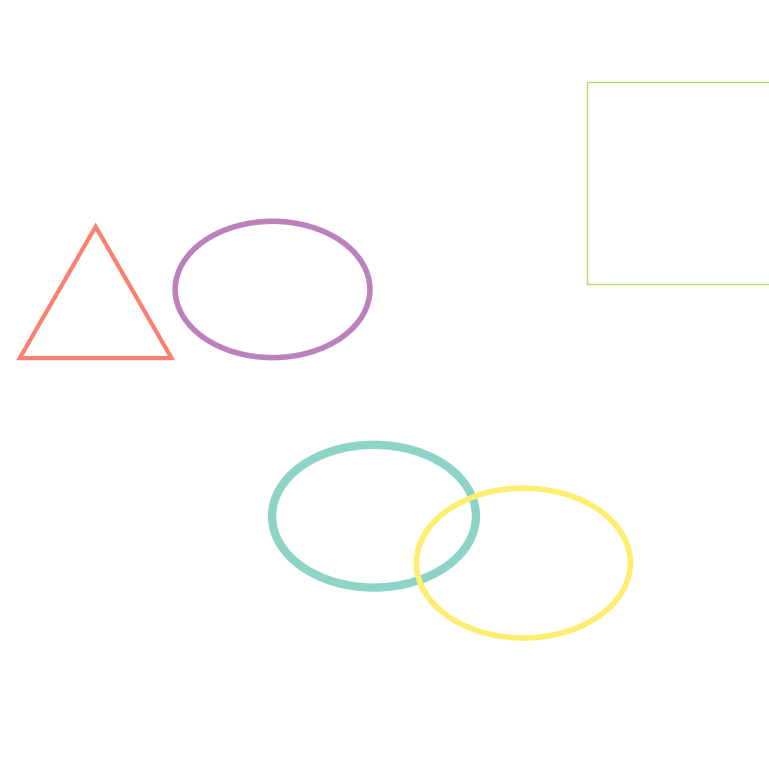[{"shape": "oval", "thickness": 3, "radius": 0.66, "center": [0.486, 0.33]}, {"shape": "triangle", "thickness": 1.5, "radius": 0.57, "center": [0.124, 0.592]}, {"shape": "square", "thickness": 0.5, "radius": 0.66, "center": [0.893, 0.762]}, {"shape": "oval", "thickness": 2, "radius": 0.63, "center": [0.354, 0.624]}, {"shape": "oval", "thickness": 2, "radius": 0.7, "center": [0.68, 0.269]}]